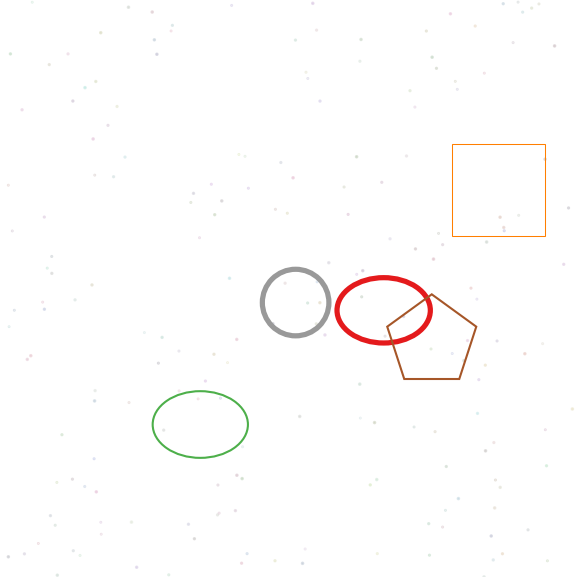[{"shape": "oval", "thickness": 2.5, "radius": 0.4, "center": [0.664, 0.462]}, {"shape": "oval", "thickness": 1, "radius": 0.41, "center": [0.347, 0.264]}, {"shape": "square", "thickness": 0.5, "radius": 0.4, "center": [0.864, 0.67]}, {"shape": "pentagon", "thickness": 1, "radius": 0.41, "center": [0.748, 0.408]}, {"shape": "circle", "thickness": 2.5, "radius": 0.29, "center": [0.512, 0.475]}]